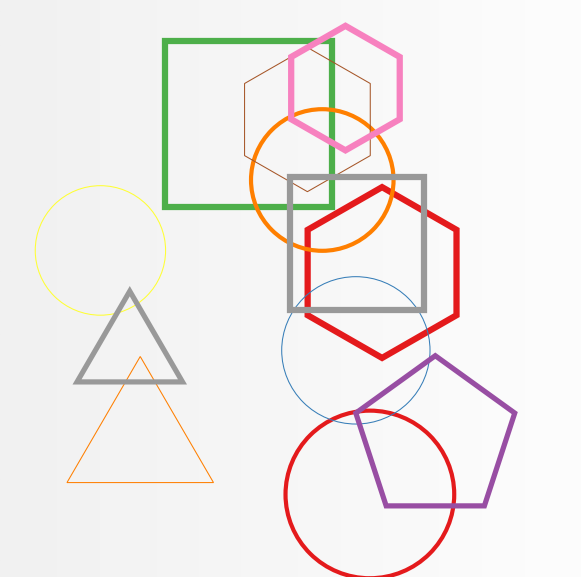[{"shape": "circle", "thickness": 2, "radius": 0.73, "center": [0.636, 0.143]}, {"shape": "hexagon", "thickness": 3, "radius": 0.74, "center": [0.657, 0.527]}, {"shape": "circle", "thickness": 0.5, "radius": 0.64, "center": [0.612, 0.392]}, {"shape": "square", "thickness": 3, "radius": 0.72, "center": [0.427, 0.785]}, {"shape": "pentagon", "thickness": 2.5, "radius": 0.72, "center": [0.749, 0.239]}, {"shape": "triangle", "thickness": 0.5, "radius": 0.73, "center": [0.241, 0.236]}, {"shape": "circle", "thickness": 2, "radius": 0.61, "center": [0.554, 0.687]}, {"shape": "circle", "thickness": 0.5, "radius": 0.56, "center": [0.173, 0.565]}, {"shape": "hexagon", "thickness": 0.5, "radius": 0.62, "center": [0.529, 0.792]}, {"shape": "hexagon", "thickness": 3, "radius": 0.54, "center": [0.594, 0.847]}, {"shape": "square", "thickness": 3, "radius": 0.58, "center": [0.615, 0.578]}, {"shape": "triangle", "thickness": 2.5, "radius": 0.52, "center": [0.223, 0.39]}]